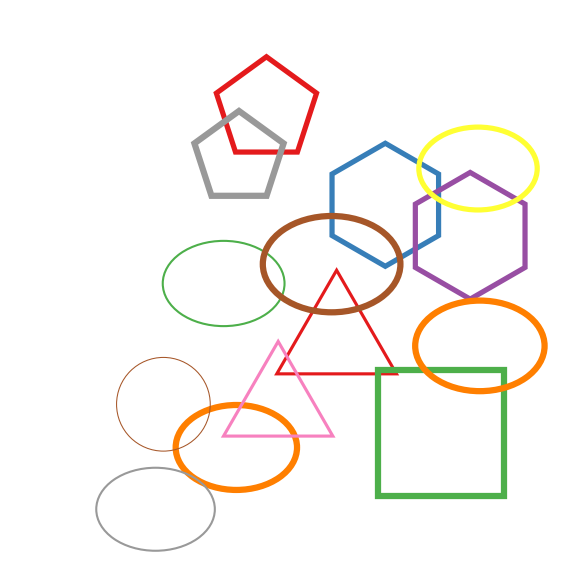[{"shape": "pentagon", "thickness": 2.5, "radius": 0.46, "center": [0.461, 0.81]}, {"shape": "triangle", "thickness": 1.5, "radius": 0.6, "center": [0.583, 0.412]}, {"shape": "hexagon", "thickness": 2.5, "radius": 0.53, "center": [0.667, 0.645]}, {"shape": "oval", "thickness": 1, "radius": 0.53, "center": [0.387, 0.508]}, {"shape": "square", "thickness": 3, "radius": 0.55, "center": [0.763, 0.25]}, {"shape": "hexagon", "thickness": 2.5, "radius": 0.55, "center": [0.814, 0.591]}, {"shape": "oval", "thickness": 3, "radius": 0.56, "center": [0.831, 0.4]}, {"shape": "oval", "thickness": 3, "radius": 0.53, "center": [0.409, 0.224]}, {"shape": "oval", "thickness": 2.5, "radius": 0.51, "center": [0.828, 0.707]}, {"shape": "circle", "thickness": 0.5, "radius": 0.41, "center": [0.283, 0.299]}, {"shape": "oval", "thickness": 3, "radius": 0.6, "center": [0.574, 0.542]}, {"shape": "triangle", "thickness": 1.5, "radius": 0.55, "center": [0.482, 0.299]}, {"shape": "oval", "thickness": 1, "radius": 0.51, "center": [0.269, 0.117]}, {"shape": "pentagon", "thickness": 3, "radius": 0.41, "center": [0.414, 0.726]}]